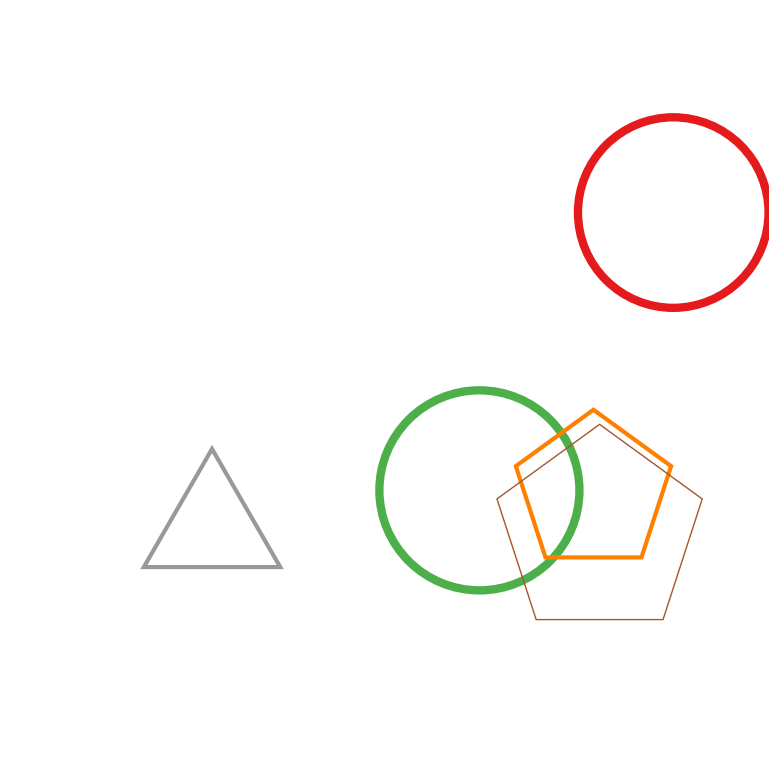[{"shape": "circle", "thickness": 3, "radius": 0.62, "center": [0.874, 0.724]}, {"shape": "circle", "thickness": 3, "radius": 0.65, "center": [0.623, 0.363]}, {"shape": "pentagon", "thickness": 1.5, "radius": 0.53, "center": [0.771, 0.362]}, {"shape": "pentagon", "thickness": 0.5, "radius": 0.7, "center": [0.779, 0.309]}, {"shape": "triangle", "thickness": 1.5, "radius": 0.51, "center": [0.275, 0.315]}]